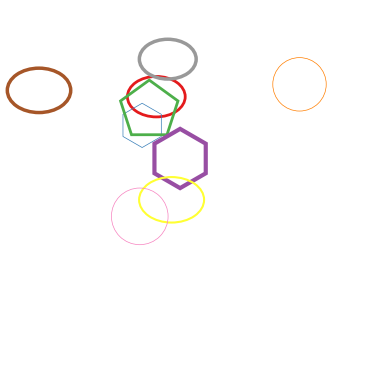[{"shape": "oval", "thickness": 2, "radius": 0.38, "center": [0.406, 0.749]}, {"shape": "hexagon", "thickness": 0.5, "radius": 0.29, "center": [0.369, 0.674]}, {"shape": "pentagon", "thickness": 2, "radius": 0.39, "center": [0.388, 0.714]}, {"shape": "hexagon", "thickness": 3, "radius": 0.38, "center": [0.468, 0.588]}, {"shape": "circle", "thickness": 0.5, "radius": 0.35, "center": [0.778, 0.781]}, {"shape": "oval", "thickness": 1.5, "radius": 0.42, "center": [0.446, 0.481]}, {"shape": "oval", "thickness": 2.5, "radius": 0.41, "center": [0.101, 0.765]}, {"shape": "circle", "thickness": 0.5, "radius": 0.37, "center": [0.363, 0.438]}, {"shape": "oval", "thickness": 2.5, "radius": 0.37, "center": [0.436, 0.846]}]